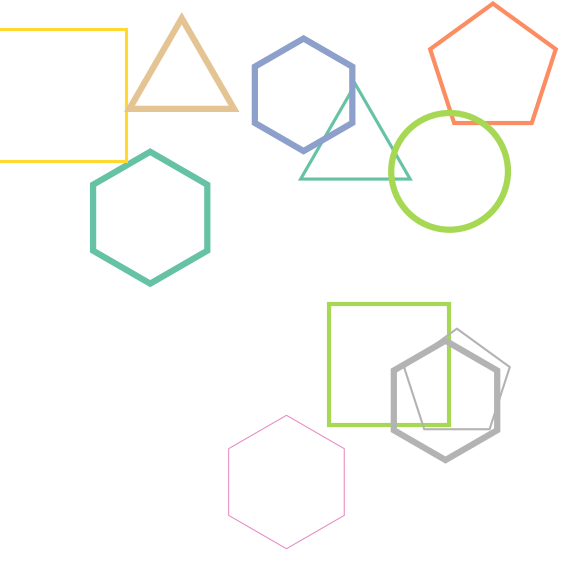[{"shape": "triangle", "thickness": 1.5, "radius": 0.55, "center": [0.615, 0.744]}, {"shape": "hexagon", "thickness": 3, "radius": 0.57, "center": [0.26, 0.622]}, {"shape": "pentagon", "thickness": 2, "radius": 0.57, "center": [0.854, 0.879]}, {"shape": "hexagon", "thickness": 3, "radius": 0.49, "center": [0.526, 0.835]}, {"shape": "hexagon", "thickness": 0.5, "radius": 0.58, "center": [0.496, 0.164]}, {"shape": "circle", "thickness": 3, "radius": 0.51, "center": [0.779, 0.702]}, {"shape": "square", "thickness": 2, "radius": 0.52, "center": [0.673, 0.368]}, {"shape": "square", "thickness": 1.5, "radius": 0.57, "center": [0.104, 0.835]}, {"shape": "triangle", "thickness": 3, "radius": 0.52, "center": [0.315, 0.863]}, {"shape": "pentagon", "thickness": 1, "radius": 0.48, "center": [0.791, 0.334]}, {"shape": "hexagon", "thickness": 3, "radius": 0.52, "center": [0.771, 0.306]}]